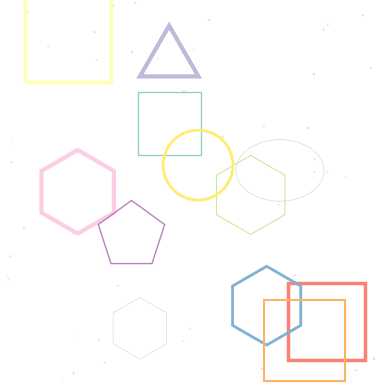[{"shape": "square", "thickness": 1, "radius": 0.41, "center": [0.441, 0.679]}, {"shape": "square", "thickness": 2.5, "radius": 0.56, "center": [0.177, 0.899]}, {"shape": "triangle", "thickness": 3, "radius": 0.44, "center": [0.439, 0.845]}, {"shape": "square", "thickness": 2.5, "radius": 0.5, "center": [0.848, 0.165]}, {"shape": "hexagon", "thickness": 2, "radius": 0.51, "center": [0.693, 0.206]}, {"shape": "square", "thickness": 1.5, "radius": 0.53, "center": [0.791, 0.116]}, {"shape": "hexagon", "thickness": 0.5, "radius": 0.51, "center": [0.651, 0.494]}, {"shape": "hexagon", "thickness": 3, "radius": 0.54, "center": [0.202, 0.502]}, {"shape": "oval", "thickness": 0.5, "radius": 0.57, "center": [0.727, 0.557]}, {"shape": "pentagon", "thickness": 1, "radius": 0.45, "center": [0.342, 0.389]}, {"shape": "hexagon", "thickness": 0.5, "radius": 0.4, "center": [0.363, 0.147]}, {"shape": "circle", "thickness": 2, "radius": 0.45, "center": [0.514, 0.571]}]